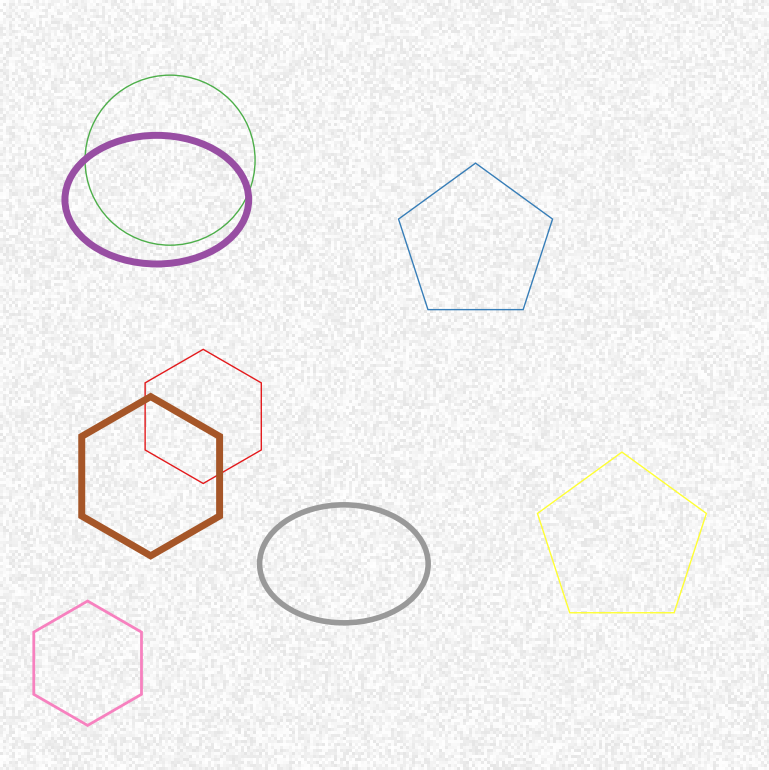[{"shape": "hexagon", "thickness": 0.5, "radius": 0.44, "center": [0.264, 0.459]}, {"shape": "pentagon", "thickness": 0.5, "radius": 0.53, "center": [0.618, 0.683]}, {"shape": "circle", "thickness": 0.5, "radius": 0.55, "center": [0.221, 0.792]}, {"shape": "oval", "thickness": 2.5, "radius": 0.6, "center": [0.204, 0.741]}, {"shape": "pentagon", "thickness": 0.5, "radius": 0.58, "center": [0.808, 0.298]}, {"shape": "hexagon", "thickness": 2.5, "radius": 0.52, "center": [0.196, 0.382]}, {"shape": "hexagon", "thickness": 1, "radius": 0.4, "center": [0.114, 0.139]}, {"shape": "oval", "thickness": 2, "radius": 0.55, "center": [0.447, 0.268]}]